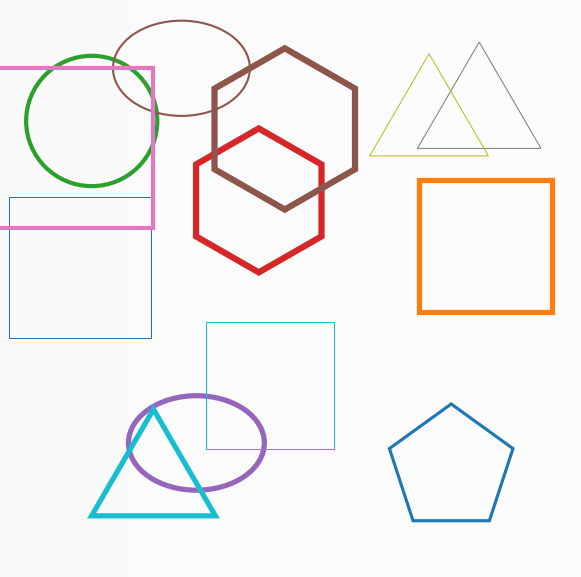[{"shape": "pentagon", "thickness": 1.5, "radius": 0.56, "center": [0.776, 0.188]}, {"shape": "square", "thickness": 0.5, "radius": 0.61, "center": [0.138, 0.535]}, {"shape": "square", "thickness": 2.5, "radius": 0.57, "center": [0.836, 0.573]}, {"shape": "circle", "thickness": 2, "radius": 0.56, "center": [0.158, 0.79]}, {"shape": "hexagon", "thickness": 3, "radius": 0.62, "center": [0.445, 0.652]}, {"shape": "oval", "thickness": 2.5, "radius": 0.58, "center": [0.338, 0.232]}, {"shape": "oval", "thickness": 1, "radius": 0.59, "center": [0.312, 0.881]}, {"shape": "hexagon", "thickness": 3, "radius": 0.7, "center": [0.49, 0.776]}, {"shape": "square", "thickness": 2, "radius": 0.69, "center": [0.125, 0.742]}, {"shape": "triangle", "thickness": 0.5, "radius": 0.61, "center": [0.824, 0.804]}, {"shape": "triangle", "thickness": 0.5, "radius": 0.59, "center": [0.738, 0.788]}, {"shape": "square", "thickness": 0.5, "radius": 0.55, "center": [0.464, 0.332]}, {"shape": "triangle", "thickness": 2.5, "radius": 0.61, "center": [0.264, 0.167]}]